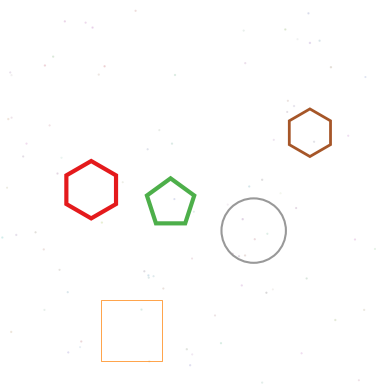[{"shape": "hexagon", "thickness": 3, "radius": 0.37, "center": [0.237, 0.507]}, {"shape": "pentagon", "thickness": 3, "radius": 0.32, "center": [0.443, 0.472]}, {"shape": "square", "thickness": 0.5, "radius": 0.4, "center": [0.342, 0.143]}, {"shape": "hexagon", "thickness": 2, "radius": 0.31, "center": [0.805, 0.655]}, {"shape": "circle", "thickness": 1.5, "radius": 0.42, "center": [0.659, 0.401]}]